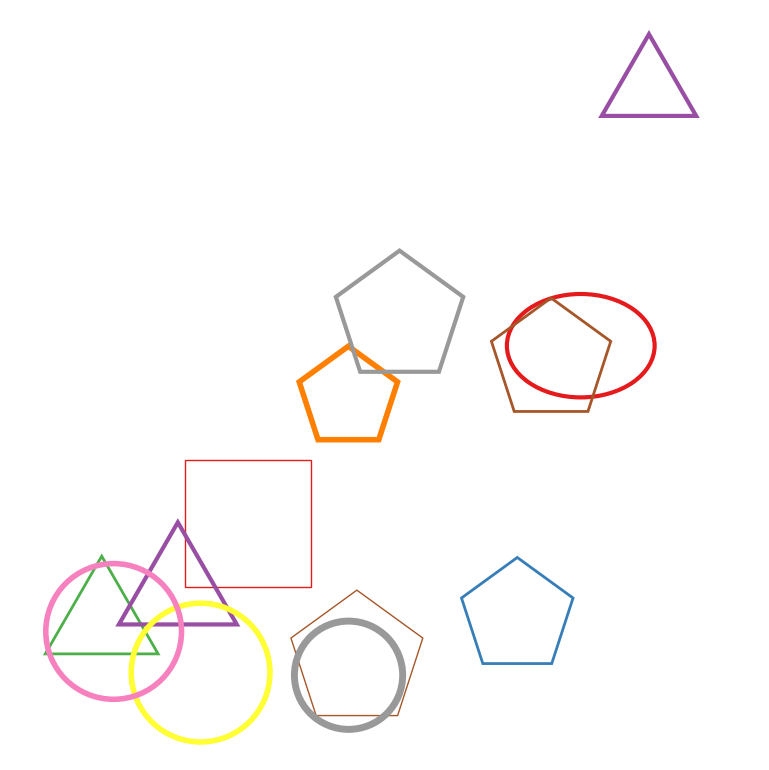[{"shape": "oval", "thickness": 1.5, "radius": 0.48, "center": [0.754, 0.551]}, {"shape": "square", "thickness": 0.5, "radius": 0.41, "center": [0.322, 0.32]}, {"shape": "pentagon", "thickness": 1, "radius": 0.38, "center": [0.672, 0.2]}, {"shape": "triangle", "thickness": 1, "radius": 0.42, "center": [0.132, 0.193]}, {"shape": "triangle", "thickness": 1.5, "radius": 0.35, "center": [0.843, 0.885]}, {"shape": "triangle", "thickness": 1.5, "radius": 0.44, "center": [0.231, 0.233]}, {"shape": "pentagon", "thickness": 2, "radius": 0.34, "center": [0.452, 0.483]}, {"shape": "circle", "thickness": 2, "radius": 0.45, "center": [0.261, 0.127]}, {"shape": "pentagon", "thickness": 1, "radius": 0.41, "center": [0.716, 0.532]}, {"shape": "pentagon", "thickness": 0.5, "radius": 0.45, "center": [0.463, 0.144]}, {"shape": "circle", "thickness": 2, "radius": 0.44, "center": [0.148, 0.18]}, {"shape": "pentagon", "thickness": 1.5, "radius": 0.43, "center": [0.519, 0.588]}, {"shape": "circle", "thickness": 2.5, "radius": 0.35, "center": [0.453, 0.123]}]